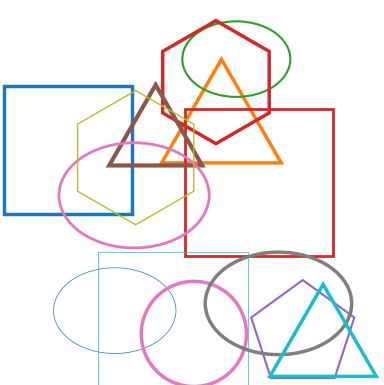[{"shape": "oval", "thickness": 0.5, "radius": 0.8, "center": [0.298, 0.193]}, {"shape": "square", "thickness": 2.5, "radius": 0.83, "center": [0.176, 0.609]}, {"shape": "triangle", "thickness": 2.5, "radius": 0.9, "center": [0.575, 0.667]}, {"shape": "oval", "thickness": 1.5, "radius": 0.7, "center": [0.614, 0.846]}, {"shape": "square", "thickness": 2, "radius": 0.96, "center": [0.673, 0.526]}, {"shape": "hexagon", "thickness": 2.5, "radius": 0.8, "center": [0.561, 0.787]}, {"shape": "pentagon", "thickness": 1.5, "radius": 0.7, "center": [0.786, 0.132]}, {"shape": "triangle", "thickness": 3, "radius": 0.7, "center": [0.404, 0.64]}, {"shape": "oval", "thickness": 2, "radius": 0.98, "center": [0.348, 0.493]}, {"shape": "circle", "thickness": 2.5, "radius": 0.68, "center": [0.504, 0.133]}, {"shape": "oval", "thickness": 2.5, "radius": 0.95, "center": [0.723, 0.212]}, {"shape": "hexagon", "thickness": 1, "radius": 0.87, "center": [0.352, 0.59]}, {"shape": "square", "thickness": 0.5, "radius": 0.97, "center": [0.45, 0.15]}, {"shape": "triangle", "thickness": 2.5, "radius": 0.8, "center": [0.839, 0.102]}]